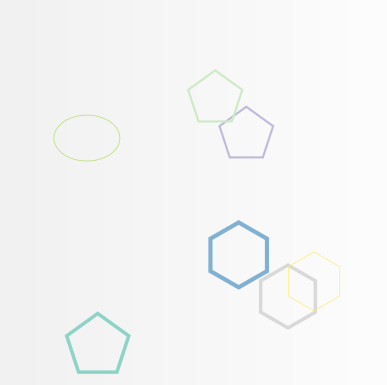[{"shape": "pentagon", "thickness": 2.5, "radius": 0.42, "center": [0.252, 0.102]}, {"shape": "pentagon", "thickness": 1.5, "radius": 0.36, "center": [0.636, 0.65]}, {"shape": "hexagon", "thickness": 3, "radius": 0.42, "center": [0.616, 0.338]}, {"shape": "oval", "thickness": 0.5, "radius": 0.43, "center": [0.224, 0.641]}, {"shape": "hexagon", "thickness": 2.5, "radius": 0.41, "center": [0.743, 0.23]}, {"shape": "pentagon", "thickness": 1.5, "radius": 0.37, "center": [0.555, 0.744]}, {"shape": "hexagon", "thickness": 0.5, "radius": 0.38, "center": [0.81, 0.269]}]